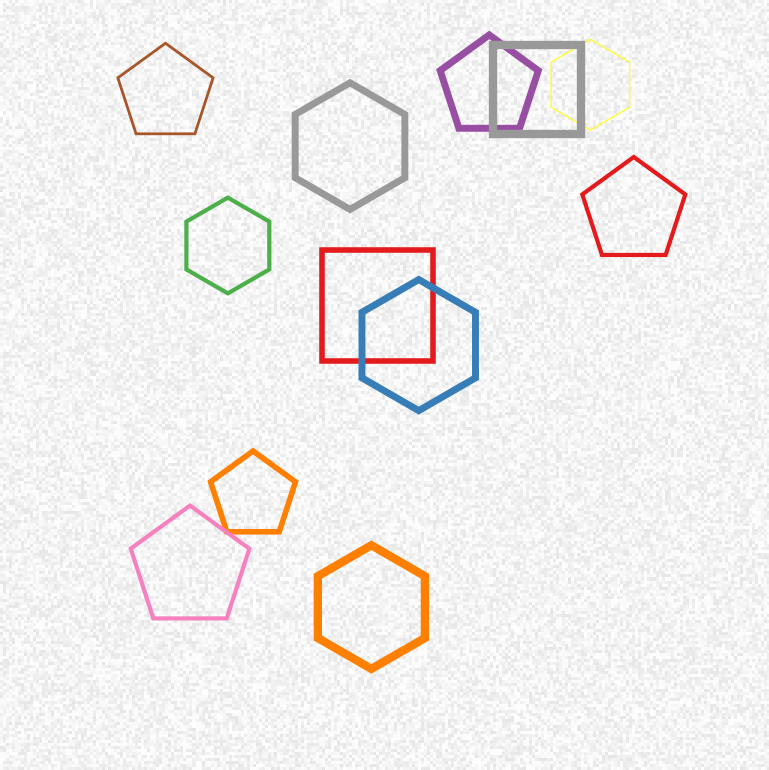[{"shape": "pentagon", "thickness": 1.5, "radius": 0.35, "center": [0.823, 0.726]}, {"shape": "square", "thickness": 2, "radius": 0.36, "center": [0.49, 0.603]}, {"shape": "hexagon", "thickness": 2.5, "radius": 0.43, "center": [0.544, 0.552]}, {"shape": "hexagon", "thickness": 1.5, "radius": 0.31, "center": [0.296, 0.681]}, {"shape": "pentagon", "thickness": 2.5, "radius": 0.34, "center": [0.635, 0.888]}, {"shape": "hexagon", "thickness": 3, "radius": 0.4, "center": [0.482, 0.212]}, {"shape": "pentagon", "thickness": 2, "radius": 0.29, "center": [0.329, 0.356]}, {"shape": "hexagon", "thickness": 0.5, "radius": 0.29, "center": [0.767, 0.89]}, {"shape": "pentagon", "thickness": 1, "radius": 0.33, "center": [0.215, 0.879]}, {"shape": "pentagon", "thickness": 1.5, "radius": 0.41, "center": [0.247, 0.262]}, {"shape": "hexagon", "thickness": 2.5, "radius": 0.41, "center": [0.455, 0.81]}, {"shape": "square", "thickness": 3, "radius": 0.29, "center": [0.697, 0.884]}]